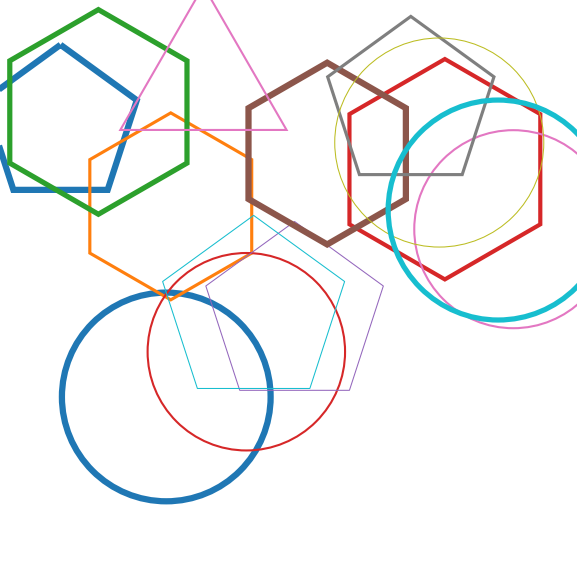[{"shape": "circle", "thickness": 3, "radius": 0.9, "center": [0.288, 0.312]}, {"shape": "pentagon", "thickness": 3, "radius": 0.69, "center": [0.105, 0.783]}, {"shape": "hexagon", "thickness": 1.5, "radius": 0.81, "center": [0.296, 0.642]}, {"shape": "hexagon", "thickness": 2.5, "radius": 0.89, "center": [0.17, 0.805]}, {"shape": "circle", "thickness": 1, "radius": 0.85, "center": [0.427, 0.39]}, {"shape": "hexagon", "thickness": 2, "radius": 0.95, "center": [0.77, 0.706]}, {"shape": "pentagon", "thickness": 0.5, "radius": 0.81, "center": [0.51, 0.454]}, {"shape": "hexagon", "thickness": 3, "radius": 0.79, "center": [0.567, 0.733]}, {"shape": "circle", "thickness": 1, "radius": 0.86, "center": [0.889, 0.602]}, {"shape": "triangle", "thickness": 1, "radius": 0.83, "center": [0.352, 0.857]}, {"shape": "pentagon", "thickness": 1.5, "radius": 0.76, "center": [0.711, 0.819]}, {"shape": "circle", "thickness": 0.5, "radius": 0.9, "center": [0.761, 0.752]}, {"shape": "circle", "thickness": 2.5, "radius": 0.95, "center": [0.863, 0.635]}, {"shape": "pentagon", "thickness": 0.5, "radius": 0.83, "center": [0.439, 0.46]}]